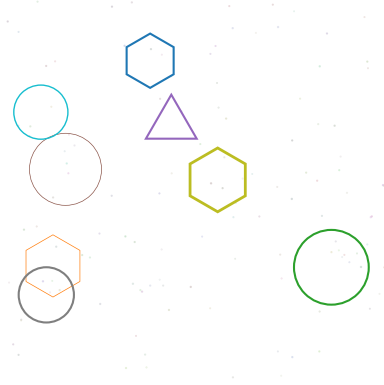[{"shape": "hexagon", "thickness": 1.5, "radius": 0.35, "center": [0.39, 0.842]}, {"shape": "hexagon", "thickness": 0.5, "radius": 0.4, "center": [0.138, 0.309]}, {"shape": "circle", "thickness": 1.5, "radius": 0.49, "center": [0.861, 0.306]}, {"shape": "triangle", "thickness": 1.5, "radius": 0.38, "center": [0.445, 0.678]}, {"shape": "circle", "thickness": 0.5, "radius": 0.47, "center": [0.17, 0.56]}, {"shape": "circle", "thickness": 1.5, "radius": 0.36, "center": [0.12, 0.234]}, {"shape": "hexagon", "thickness": 2, "radius": 0.41, "center": [0.565, 0.533]}, {"shape": "circle", "thickness": 1, "radius": 0.35, "center": [0.106, 0.709]}]